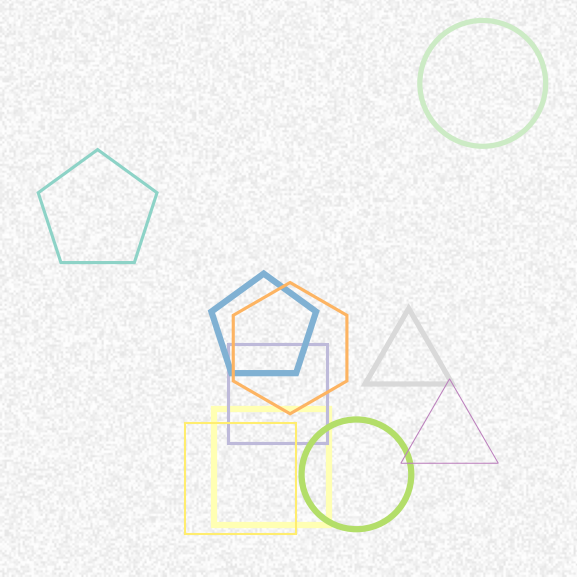[{"shape": "pentagon", "thickness": 1.5, "radius": 0.54, "center": [0.169, 0.632]}, {"shape": "square", "thickness": 3, "radius": 0.5, "center": [0.47, 0.191]}, {"shape": "square", "thickness": 1.5, "radius": 0.43, "center": [0.481, 0.318]}, {"shape": "pentagon", "thickness": 3, "radius": 0.48, "center": [0.457, 0.43]}, {"shape": "hexagon", "thickness": 1.5, "radius": 0.57, "center": [0.502, 0.396]}, {"shape": "circle", "thickness": 3, "radius": 0.47, "center": [0.617, 0.178]}, {"shape": "triangle", "thickness": 2.5, "radius": 0.44, "center": [0.708, 0.378]}, {"shape": "triangle", "thickness": 0.5, "radius": 0.49, "center": [0.778, 0.246]}, {"shape": "circle", "thickness": 2.5, "radius": 0.54, "center": [0.836, 0.855]}, {"shape": "square", "thickness": 1, "radius": 0.48, "center": [0.416, 0.171]}]